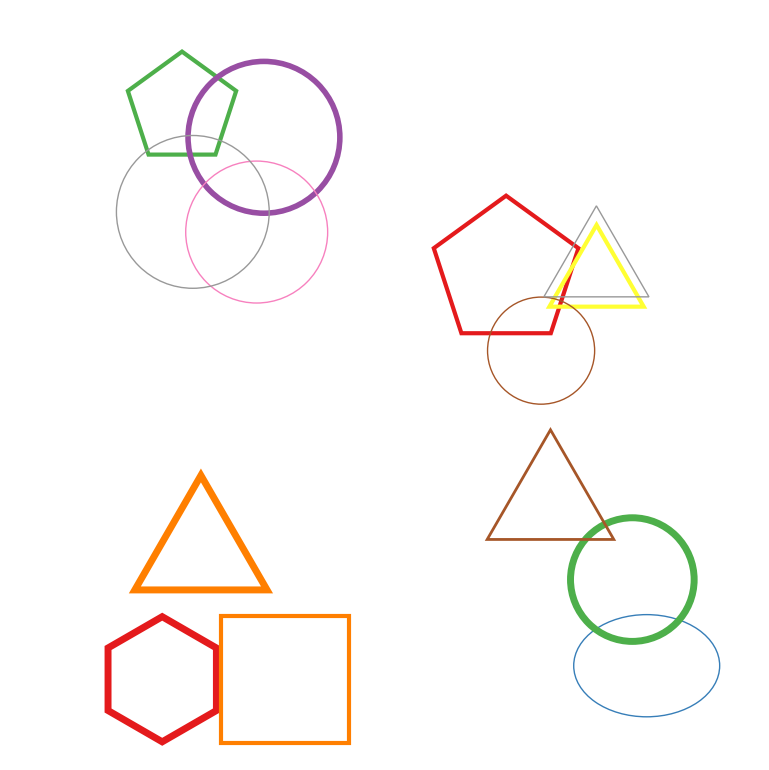[{"shape": "pentagon", "thickness": 1.5, "radius": 0.49, "center": [0.657, 0.647]}, {"shape": "hexagon", "thickness": 2.5, "radius": 0.41, "center": [0.211, 0.118]}, {"shape": "oval", "thickness": 0.5, "radius": 0.47, "center": [0.84, 0.135]}, {"shape": "pentagon", "thickness": 1.5, "radius": 0.37, "center": [0.236, 0.859]}, {"shape": "circle", "thickness": 2.5, "radius": 0.4, "center": [0.821, 0.247]}, {"shape": "circle", "thickness": 2, "radius": 0.49, "center": [0.343, 0.822]}, {"shape": "square", "thickness": 1.5, "radius": 0.41, "center": [0.37, 0.118]}, {"shape": "triangle", "thickness": 2.5, "radius": 0.5, "center": [0.261, 0.283]}, {"shape": "triangle", "thickness": 1.5, "radius": 0.35, "center": [0.775, 0.637]}, {"shape": "triangle", "thickness": 1, "radius": 0.47, "center": [0.715, 0.347]}, {"shape": "circle", "thickness": 0.5, "radius": 0.35, "center": [0.703, 0.545]}, {"shape": "circle", "thickness": 0.5, "radius": 0.46, "center": [0.333, 0.699]}, {"shape": "triangle", "thickness": 0.5, "radius": 0.39, "center": [0.775, 0.654]}, {"shape": "circle", "thickness": 0.5, "radius": 0.5, "center": [0.25, 0.725]}]